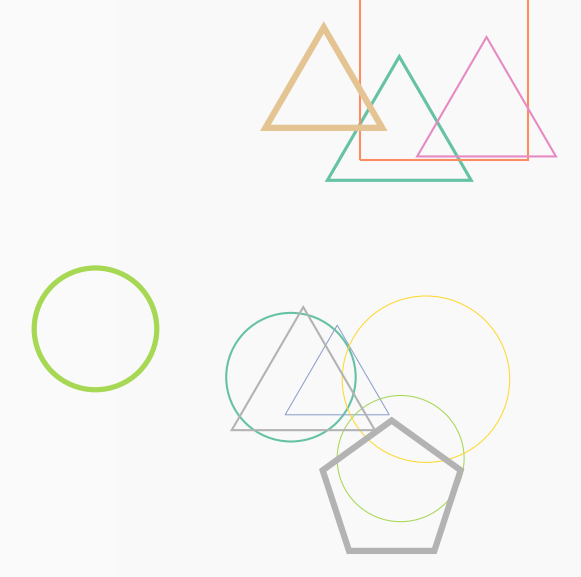[{"shape": "triangle", "thickness": 1.5, "radius": 0.71, "center": [0.687, 0.758]}, {"shape": "circle", "thickness": 1, "radius": 0.56, "center": [0.501, 0.346]}, {"shape": "square", "thickness": 1, "radius": 0.73, "center": [0.764, 0.866]}, {"shape": "triangle", "thickness": 0.5, "radius": 0.52, "center": [0.58, 0.333]}, {"shape": "triangle", "thickness": 1, "radius": 0.69, "center": [0.837, 0.797]}, {"shape": "circle", "thickness": 2.5, "radius": 0.53, "center": [0.164, 0.43]}, {"shape": "circle", "thickness": 0.5, "radius": 0.55, "center": [0.689, 0.205]}, {"shape": "circle", "thickness": 0.5, "radius": 0.72, "center": [0.733, 0.343]}, {"shape": "triangle", "thickness": 3, "radius": 0.58, "center": [0.557, 0.836]}, {"shape": "triangle", "thickness": 1, "radius": 0.71, "center": [0.522, 0.325]}, {"shape": "pentagon", "thickness": 3, "radius": 0.62, "center": [0.674, 0.146]}]